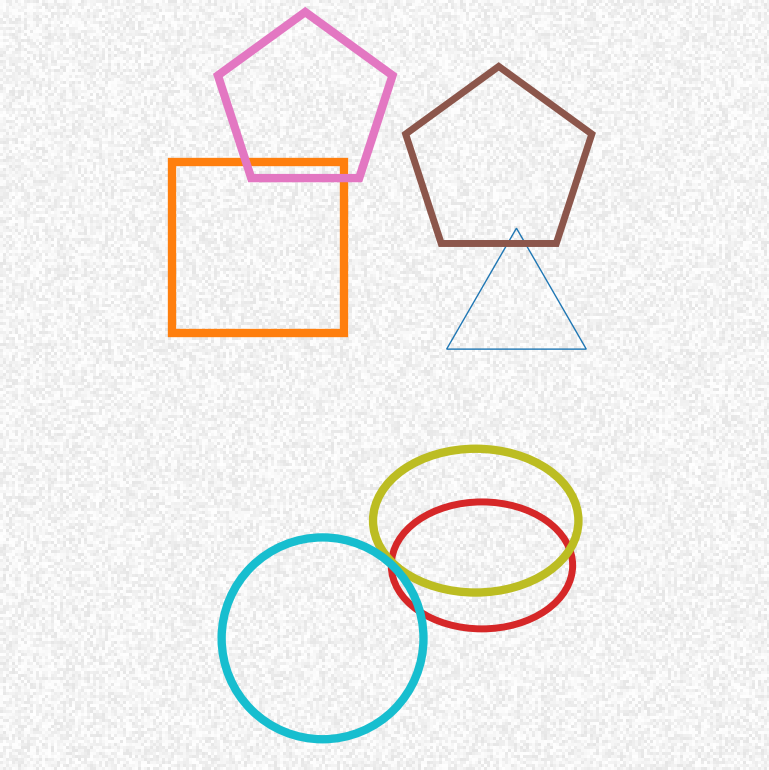[{"shape": "triangle", "thickness": 0.5, "radius": 0.52, "center": [0.671, 0.599]}, {"shape": "square", "thickness": 3, "radius": 0.56, "center": [0.335, 0.679]}, {"shape": "oval", "thickness": 2.5, "radius": 0.59, "center": [0.626, 0.266]}, {"shape": "pentagon", "thickness": 2.5, "radius": 0.64, "center": [0.648, 0.787]}, {"shape": "pentagon", "thickness": 3, "radius": 0.6, "center": [0.396, 0.865]}, {"shape": "oval", "thickness": 3, "radius": 0.67, "center": [0.618, 0.324]}, {"shape": "circle", "thickness": 3, "radius": 0.66, "center": [0.419, 0.171]}]